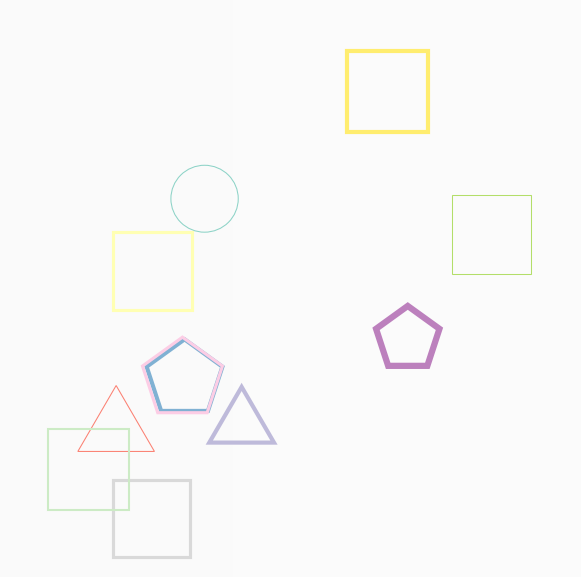[{"shape": "circle", "thickness": 0.5, "radius": 0.29, "center": [0.352, 0.655]}, {"shape": "square", "thickness": 1.5, "radius": 0.34, "center": [0.262, 0.53]}, {"shape": "triangle", "thickness": 2, "radius": 0.32, "center": [0.416, 0.265]}, {"shape": "triangle", "thickness": 0.5, "radius": 0.38, "center": [0.2, 0.255]}, {"shape": "pentagon", "thickness": 2, "radius": 0.34, "center": [0.317, 0.343]}, {"shape": "square", "thickness": 0.5, "radius": 0.34, "center": [0.846, 0.593]}, {"shape": "pentagon", "thickness": 1.5, "radius": 0.36, "center": [0.314, 0.343]}, {"shape": "square", "thickness": 1.5, "radius": 0.33, "center": [0.26, 0.101]}, {"shape": "pentagon", "thickness": 3, "radius": 0.29, "center": [0.702, 0.412]}, {"shape": "square", "thickness": 1, "radius": 0.35, "center": [0.152, 0.186]}, {"shape": "square", "thickness": 2, "radius": 0.35, "center": [0.667, 0.841]}]